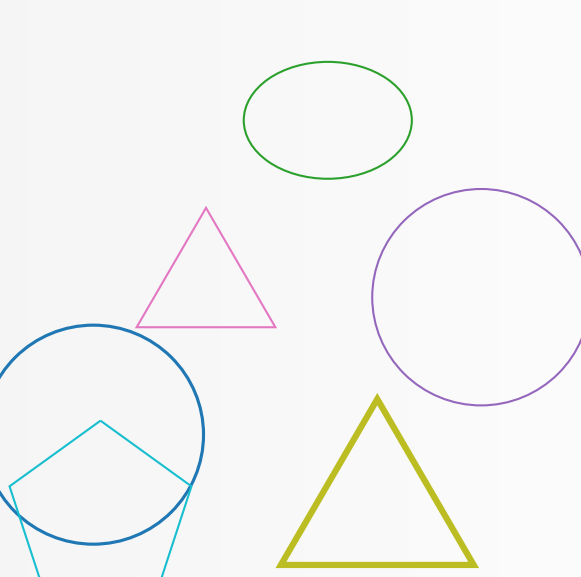[{"shape": "circle", "thickness": 1.5, "radius": 0.95, "center": [0.161, 0.246]}, {"shape": "oval", "thickness": 1, "radius": 0.72, "center": [0.564, 0.791]}, {"shape": "circle", "thickness": 1, "radius": 0.94, "center": [0.828, 0.484]}, {"shape": "triangle", "thickness": 1, "radius": 0.69, "center": [0.354, 0.501]}, {"shape": "triangle", "thickness": 3, "radius": 0.96, "center": [0.649, 0.117]}, {"shape": "pentagon", "thickness": 1, "radius": 0.82, "center": [0.173, 0.106]}]